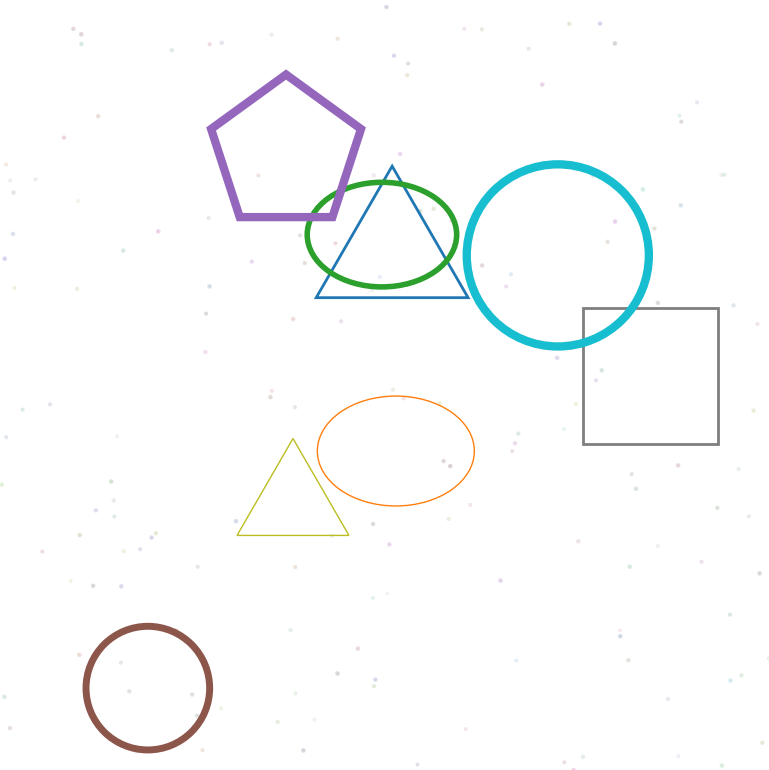[{"shape": "triangle", "thickness": 1, "radius": 0.57, "center": [0.509, 0.67]}, {"shape": "oval", "thickness": 0.5, "radius": 0.51, "center": [0.514, 0.414]}, {"shape": "oval", "thickness": 2, "radius": 0.49, "center": [0.496, 0.695]}, {"shape": "pentagon", "thickness": 3, "radius": 0.51, "center": [0.371, 0.801]}, {"shape": "circle", "thickness": 2.5, "radius": 0.4, "center": [0.192, 0.106]}, {"shape": "square", "thickness": 1, "radius": 0.44, "center": [0.845, 0.512]}, {"shape": "triangle", "thickness": 0.5, "radius": 0.42, "center": [0.381, 0.347]}, {"shape": "circle", "thickness": 3, "radius": 0.59, "center": [0.724, 0.668]}]